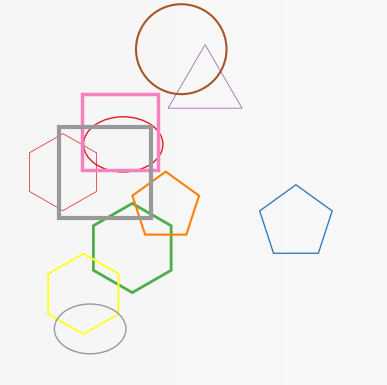[{"shape": "hexagon", "thickness": 0.5, "radius": 0.5, "center": [0.162, 0.553]}, {"shape": "oval", "thickness": 1, "radius": 0.51, "center": [0.318, 0.625]}, {"shape": "pentagon", "thickness": 1, "radius": 0.49, "center": [0.764, 0.422]}, {"shape": "hexagon", "thickness": 2, "radius": 0.58, "center": [0.341, 0.356]}, {"shape": "triangle", "thickness": 0.5, "radius": 0.55, "center": [0.529, 0.774]}, {"shape": "pentagon", "thickness": 1.5, "radius": 0.45, "center": [0.428, 0.464]}, {"shape": "hexagon", "thickness": 1.5, "radius": 0.52, "center": [0.215, 0.237]}, {"shape": "circle", "thickness": 1.5, "radius": 0.58, "center": [0.468, 0.872]}, {"shape": "square", "thickness": 2.5, "radius": 0.49, "center": [0.309, 0.657]}, {"shape": "square", "thickness": 3, "radius": 0.59, "center": [0.27, 0.552]}, {"shape": "oval", "thickness": 1, "radius": 0.46, "center": [0.233, 0.146]}]